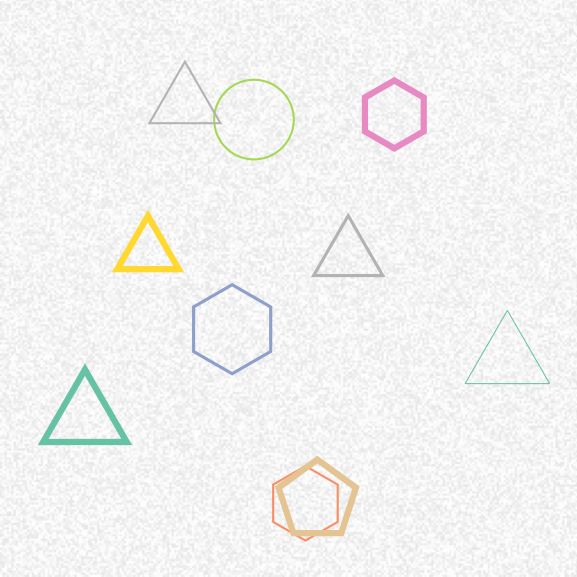[{"shape": "triangle", "thickness": 3, "radius": 0.42, "center": [0.147, 0.276]}, {"shape": "triangle", "thickness": 0.5, "radius": 0.42, "center": [0.879, 0.377]}, {"shape": "hexagon", "thickness": 1, "radius": 0.32, "center": [0.529, 0.128]}, {"shape": "hexagon", "thickness": 1.5, "radius": 0.39, "center": [0.402, 0.429]}, {"shape": "hexagon", "thickness": 3, "radius": 0.29, "center": [0.683, 0.801]}, {"shape": "circle", "thickness": 1, "radius": 0.34, "center": [0.44, 0.792]}, {"shape": "triangle", "thickness": 3, "radius": 0.31, "center": [0.256, 0.564]}, {"shape": "pentagon", "thickness": 3, "radius": 0.35, "center": [0.549, 0.133]}, {"shape": "triangle", "thickness": 1, "radius": 0.36, "center": [0.32, 0.821]}, {"shape": "triangle", "thickness": 1.5, "radius": 0.35, "center": [0.603, 0.557]}]